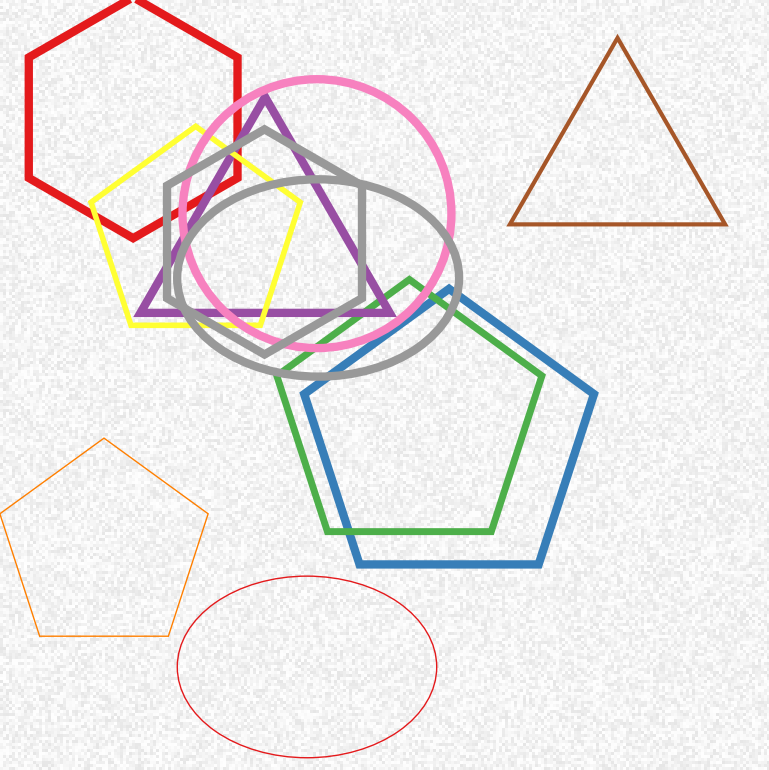[{"shape": "oval", "thickness": 0.5, "radius": 0.84, "center": [0.399, 0.134]}, {"shape": "hexagon", "thickness": 3, "radius": 0.78, "center": [0.173, 0.847]}, {"shape": "pentagon", "thickness": 3, "radius": 0.99, "center": [0.583, 0.427]}, {"shape": "pentagon", "thickness": 2.5, "radius": 0.9, "center": [0.532, 0.456]}, {"shape": "triangle", "thickness": 3, "radius": 0.93, "center": [0.344, 0.687]}, {"shape": "pentagon", "thickness": 0.5, "radius": 0.71, "center": [0.135, 0.289]}, {"shape": "pentagon", "thickness": 2, "radius": 0.71, "center": [0.254, 0.693]}, {"shape": "triangle", "thickness": 1.5, "radius": 0.81, "center": [0.802, 0.789]}, {"shape": "circle", "thickness": 3, "radius": 0.87, "center": [0.412, 0.723]}, {"shape": "oval", "thickness": 3, "radius": 0.92, "center": [0.413, 0.639]}, {"shape": "hexagon", "thickness": 3, "radius": 0.73, "center": [0.344, 0.686]}]